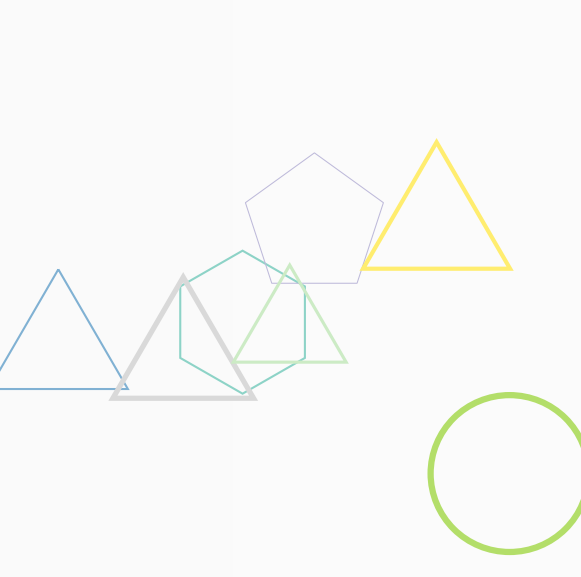[{"shape": "hexagon", "thickness": 1, "radius": 0.62, "center": [0.417, 0.441]}, {"shape": "pentagon", "thickness": 0.5, "radius": 0.62, "center": [0.541, 0.61]}, {"shape": "triangle", "thickness": 1, "radius": 0.69, "center": [0.1, 0.395]}, {"shape": "circle", "thickness": 3, "radius": 0.68, "center": [0.877, 0.179]}, {"shape": "triangle", "thickness": 2.5, "radius": 0.7, "center": [0.315, 0.379]}, {"shape": "triangle", "thickness": 1.5, "radius": 0.56, "center": [0.498, 0.428]}, {"shape": "triangle", "thickness": 2, "radius": 0.73, "center": [0.751, 0.607]}]